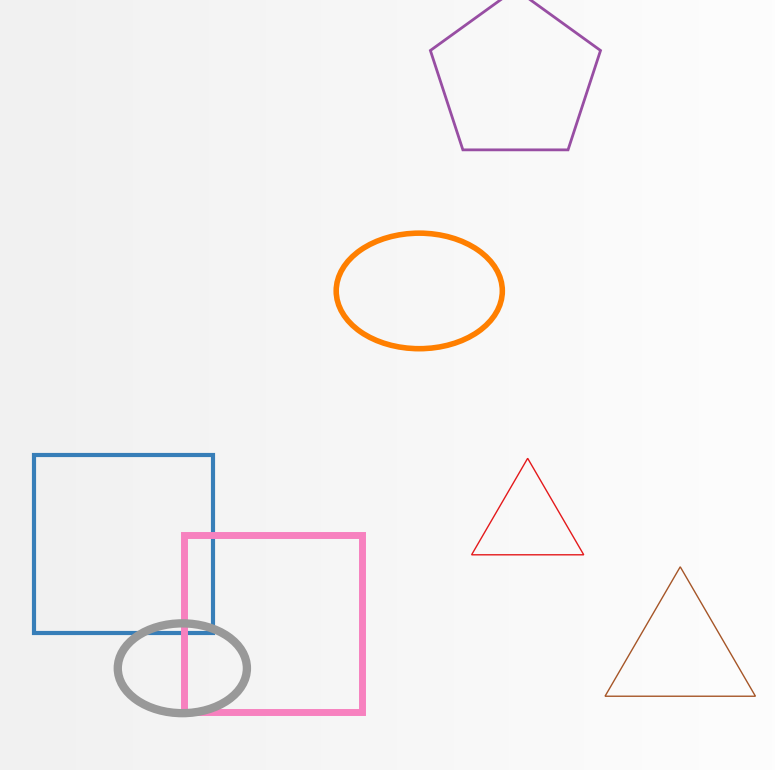[{"shape": "triangle", "thickness": 0.5, "radius": 0.42, "center": [0.681, 0.321]}, {"shape": "square", "thickness": 1.5, "radius": 0.58, "center": [0.159, 0.293]}, {"shape": "pentagon", "thickness": 1, "radius": 0.58, "center": [0.665, 0.899]}, {"shape": "oval", "thickness": 2, "radius": 0.54, "center": [0.541, 0.622]}, {"shape": "triangle", "thickness": 0.5, "radius": 0.56, "center": [0.878, 0.152]}, {"shape": "square", "thickness": 2.5, "radius": 0.57, "center": [0.352, 0.191]}, {"shape": "oval", "thickness": 3, "radius": 0.42, "center": [0.235, 0.132]}]